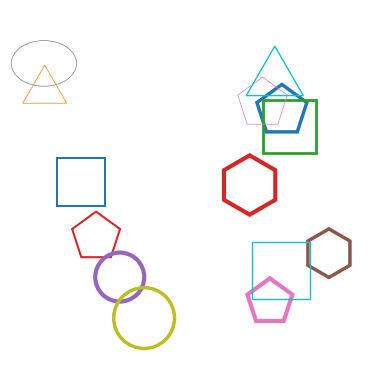[{"shape": "square", "thickness": 1.5, "radius": 0.31, "center": [0.211, 0.527]}, {"shape": "pentagon", "thickness": 2.5, "radius": 0.34, "center": [0.732, 0.713]}, {"shape": "triangle", "thickness": 0.5, "radius": 0.33, "center": [0.116, 0.765]}, {"shape": "square", "thickness": 2, "radius": 0.35, "center": [0.752, 0.672]}, {"shape": "pentagon", "thickness": 1.5, "radius": 0.33, "center": [0.25, 0.385]}, {"shape": "hexagon", "thickness": 3, "radius": 0.38, "center": [0.648, 0.519]}, {"shape": "circle", "thickness": 3, "radius": 0.32, "center": [0.311, 0.28]}, {"shape": "hexagon", "thickness": 2.5, "radius": 0.32, "center": [0.854, 0.342]}, {"shape": "pentagon", "thickness": 3, "radius": 0.31, "center": [0.701, 0.216]}, {"shape": "pentagon", "thickness": 0.5, "radius": 0.34, "center": [0.682, 0.732]}, {"shape": "oval", "thickness": 0.5, "radius": 0.42, "center": [0.114, 0.835]}, {"shape": "circle", "thickness": 2.5, "radius": 0.39, "center": [0.374, 0.174]}, {"shape": "square", "thickness": 1, "radius": 0.37, "center": [0.73, 0.297]}, {"shape": "triangle", "thickness": 1, "radius": 0.43, "center": [0.714, 0.795]}]